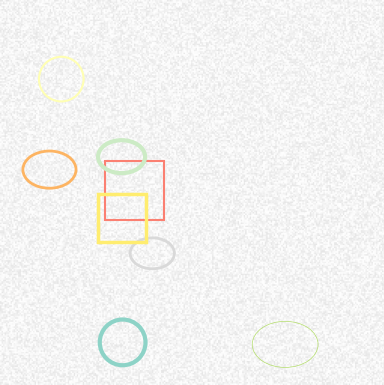[{"shape": "circle", "thickness": 3, "radius": 0.3, "center": [0.319, 0.111]}, {"shape": "circle", "thickness": 1.5, "radius": 0.29, "center": [0.159, 0.795]}, {"shape": "square", "thickness": 1.5, "radius": 0.38, "center": [0.348, 0.505]}, {"shape": "oval", "thickness": 2, "radius": 0.35, "center": [0.128, 0.559]}, {"shape": "oval", "thickness": 0.5, "radius": 0.43, "center": [0.741, 0.106]}, {"shape": "oval", "thickness": 2, "radius": 0.29, "center": [0.396, 0.342]}, {"shape": "oval", "thickness": 3, "radius": 0.31, "center": [0.316, 0.593]}, {"shape": "square", "thickness": 2.5, "radius": 0.31, "center": [0.316, 0.435]}]